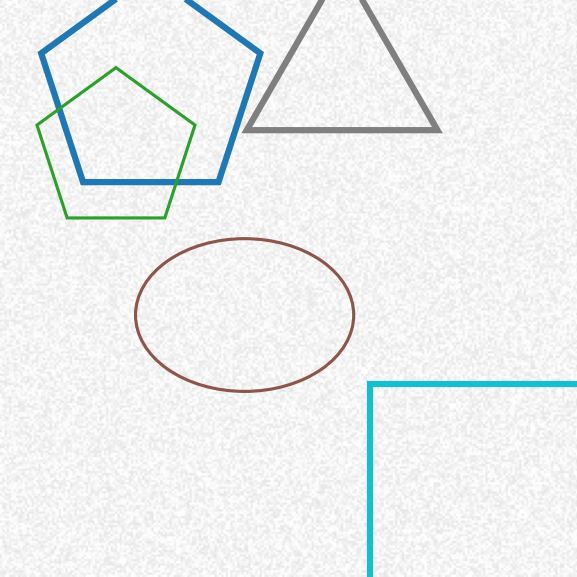[{"shape": "pentagon", "thickness": 3, "radius": 1.0, "center": [0.261, 0.845]}, {"shape": "pentagon", "thickness": 1.5, "radius": 0.72, "center": [0.201, 0.738]}, {"shape": "oval", "thickness": 1.5, "radius": 0.94, "center": [0.424, 0.454]}, {"shape": "triangle", "thickness": 3, "radius": 0.95, "center": [0.592, 0.869]}, {"shape": "square", "thickness": 3, "radius": 0.91, "center": [0.823, 0.153]}]